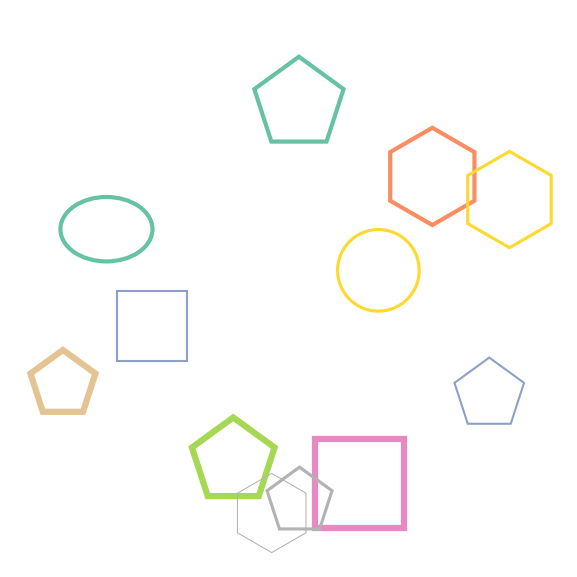[{"shape": "oval", "thickness": 2, "radius": 0.4, "center": [0.184, 0.602]}, {"shape": "pentagon", "thickness": 2, "radius": 0.41, "center": [0.518, 0.82]}, {"shape": "hexagon", "thickness": 2, "radius": 0.42, "center": [0.749, 0.694]}, {"shape": "square", "thickness": 1, "radius": 0.3, "center": [0.263, 0.434]}, {"shape": "pentagon", "thickness": 1, "radius": 0.32, "center": [0.847, 0.317]}, {"shape": "square", "thickness": 3, "radius": 0.39, "center": [0.623, 0.162]}, {"shape": "pentagon", "thickness": 3, "radius": 0.38, "center": [0.404, 0.201]}, {"shape": "circle", "thickness": 1.5, "radius": 0.35, "center": [0.655, 0.531]}, {"shape": "hexagon", "thickness": 1.5, "radius": 0.42, "center": [0.882, 0.654]}, {"shape": "pentagon", "thickness": 3, "radius": 0.3, "center": [0.109, 0.334]}, {"shape": "hexagon", "thickness": 0.5, "radius": 0.34, "center": [0.471, 0.111]}, {"shape": "pentagon", "thickness": 1.5, "radius": 0.3, "center": [0.519, 0.131]}]